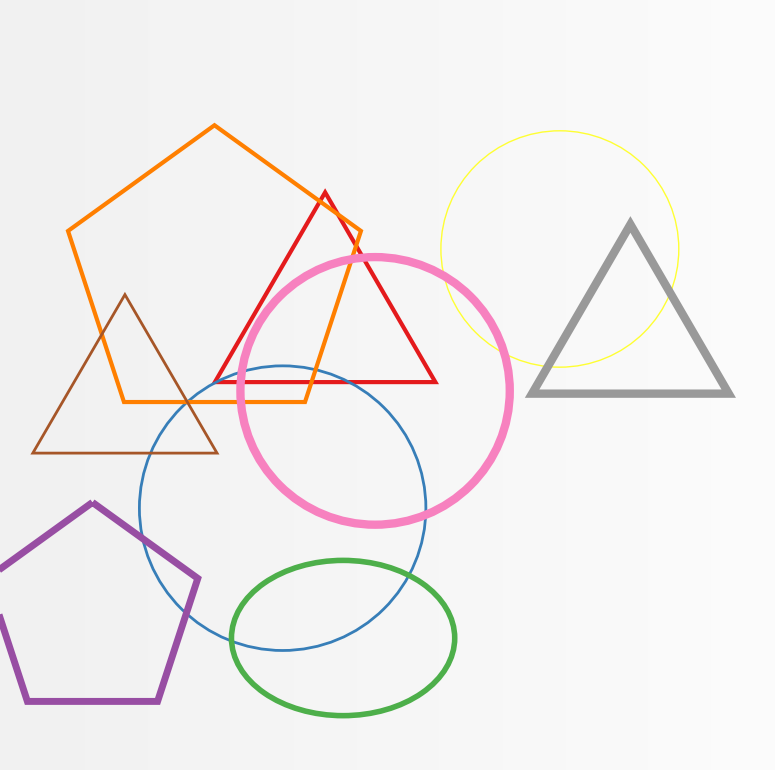[{"shape": "triangle", "thickness": 1.5, "radius": 0.82, "center": [0.42, 0.586]}, {"shape": "circle", "thickness": 1, "radius": 0.92, "center": [0.365, 0.34]}, {"shape": "oval", "thickness": 2, "radius": 0.72, "center": [0.443, 0.171]}, {"shape": "pentagon", "thickness": 2.5, "radius": 0.71, "center": [0.119, 0.205]}, {"shape": "pentagon", "thickness": 1.5, "radius": 0.99, "center": [0.277, 0.639]}, {"shape": "circle", "thickness": 0.5, "radius": 0.77, "center": [0.722, 0.677]}, {"shape": "triangle", "thickness": 1, "radius": 0.69, "center": [0.161, 0.48]}, {"shape": "circle", "thickness": 3, "radius": 0.87, "center": [0.484, 0.492]}, {"shape": "triangle", "thickness": 3, "radius": 0.73, "center": [0.813, 0.562]}]